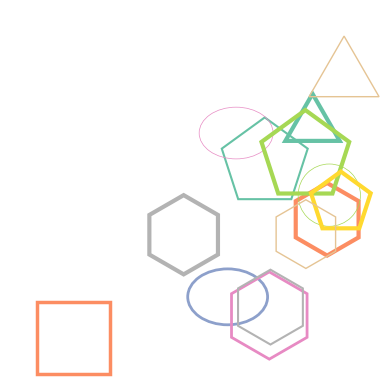[{"shape": "triangle", "thickness": 3, "radius": 0.41, "center": [0.812, 0.675]}, {"shape": "pentagon", "thickness": 1.5, "radius": 0.59, "center": [0.688, 0.578]}, {"shape": "square", "thickness": 2.5, "radius": 0.47, "center": [0.191, 0.122]}, {"shape": "hexagon", "thickness": 3, "radius": 0.47, "center": [0.85, 0.43]}, {"shape": "oval", "thickness": 2, "radius": 0.52, "center": [0.591, 0.229]}, {"shape": "hexagon", "thickness": 2, "radius": 0.57, "center": [0.699, 0.18]}, {"shape": "oval", "thickness": 0.5, "radius": 0.48, "center": [0.613, 0.654]}, {"shape": "pentagon", "thickness": 3, "radius": 0.6, "center": [0.793, 0.594]}, {"shape": "circle", "thickness": 0.5, "radius": 0.4, "center": [0.855, 0.493]}, {"shape": "pentagon", "thickness": 3, "radius": 0.41, "center": [0.885, 0.473]}, {"shape": "triangle", "thickness": 1, "radius": 0.52, "center": [0.894, 0.801]}, {"shape": "hexagon", "thickness": 1, "radius": 0.45, "center": [0.794, 0.392]}, {"shape": "hexagon", "thickness": 3, "radius": 0.51, "center": [0.477, 0.39]}, {"shape": "hexagon", "thickness": 1.5, "radius": 0.49, "center": [0.702, 0.202]}]